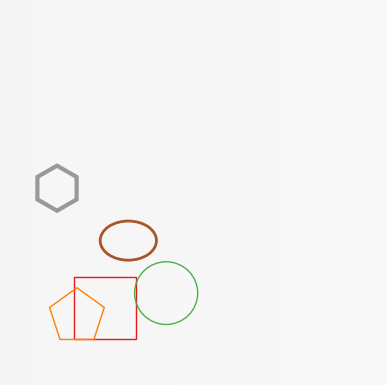[{"shape": "square", "thickness": 1, "radius": 0.4, "center": [0.27, 0.199]}, {"shape": "circle", "thickness": 1, "radius": 0.41, "center": [0.429, 0.239]}, {"shape": "pentagon", "thickness": 1, "radius": 0.37, "center": [0.199, 0.178]}, {"shape": "oval", "thickness": 2, "radius": 0.36, "center": [0.331, 0.375]}, {"shape": "hexagon", "thickness": 3, "radius": 0.29, "center": [0.147, 0.511]}]